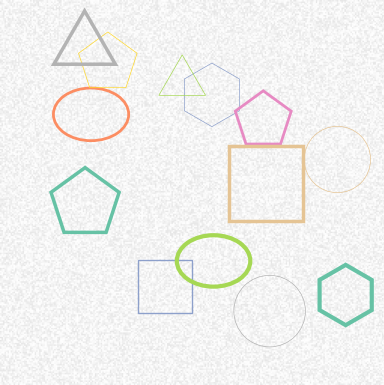[{"shape": "pentagon", "thickness": 2.5, "radius": 0.46, "center": [0.221, 0.472]}, {"shape": "hexagon", "thickness": 3, "radius": 0.39, "center": [0.898, 0.234]}, {"shape": "oval", "thickness": 2, "radius": 0.49, "center": [0.236, 0.703]}, {"shape": "square", "thickness": 1, "radius": 0.35, "center": [0.429, 0.257]}, {"shape": "hexagon", "thickness": 0.5, "radius": 0.41, "center": [0.55, 0.754]}, {"shape": "pentagon", "thickness": 2, "radius": 0.38, "center": [0.684, 0.688]}, {"shape": "oval", "thickness": 3, "radius": 0.48, "center": [0.555, 0.322]}, {"shape": "triangle", "thickness": 0.5, "radius": 0.35, "center": [0.473, 0.787]}, {"shape": "pentagon", "thickness": 0.5, "radius": 0.4, "center": [0.28, 0.837]}, {"shape": "circle", "thickness": 0.5, "radius": 0.43, "center": [0.876, 0.586]}, {"shape": "square", "thickness": 2.5, "radius": 0.49, "center": [0.691, 0.524]}, {"shape": "triangle", "thickness": 2.5, "radius": 0.46, "center": [0.22, 0.879]}, {"shape": "circle", "thickness": 0.5, "radius": 0.46, "center": [0.7, 0.192]}]